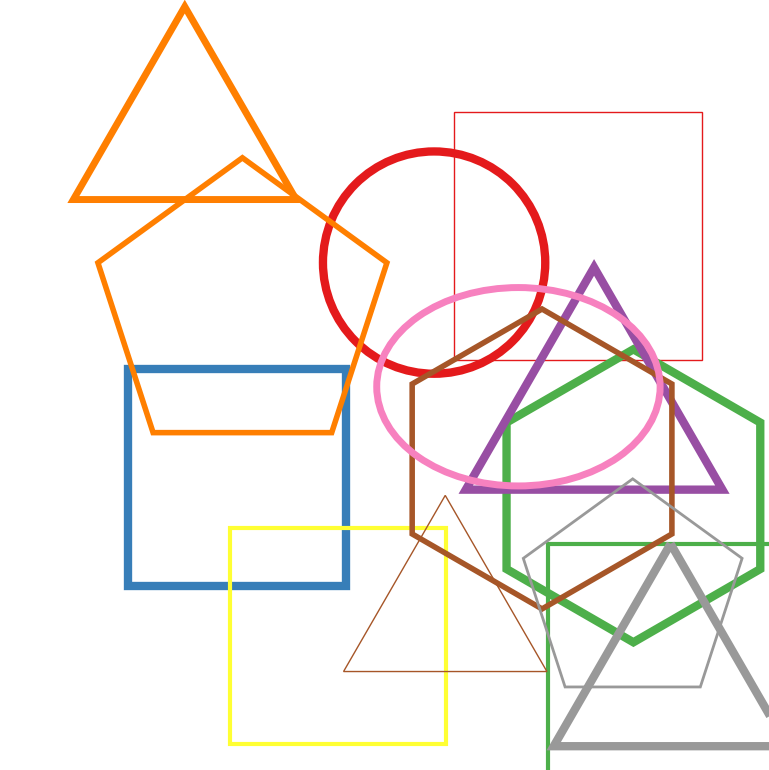[{"shape": "square", "thickness": 0.5, "radius": 0.81, "center": [0.75, 0.693]}, {"shape": "circle", "thickness": 3, "radius": 0.72, "center": [0.564, 0.659]}, {"shape": "square", "thickness": 3, "radius": 0.71, "center": [0.308, 0.38]}, {"shape": "hexagon", "thickness": 3, "radius": 0.95, "center": [0.823, 0.356]}, {"shape": "square", "thickness": 1.5, "radius": 0.8, "center": [0.871, 0.134]}, {"shape": "triangle", "thickness": 3, "radius": 0.96, "center": [0.772, 0.46]}, {"shape": "triangle", "thickness": 2.5, "radius": 0.84, "center": [0.24, 0.824]}, {"shape": "pentagon", "thickness": 2, "radius": 0.99, "center": [0.315, 0.598]}, {"shape": "square", "thickness": 1.5, "radius": 0.7, "center": [0.439, 0.174]}, {"shape": "triangle", "thickness": 0.5, "radius": 0.76, "center": [0.578, 0.204]}, {"shape": "hexagon", "thickness": 2, "radius": 0.97, "center": [0.704, 0.404]}, {"shape": "oval", "thickness": 2.5, "radius": 0.92, "center": [0.673, 0.498]}, {"shape": "triangle", "thickness": 3, "radius": 0.88, "center": [0.871, 0.119]}, {"shape": "pentagon", "thickness": 1, "radius": 0.75, "center": [0.822, 0.229]}]